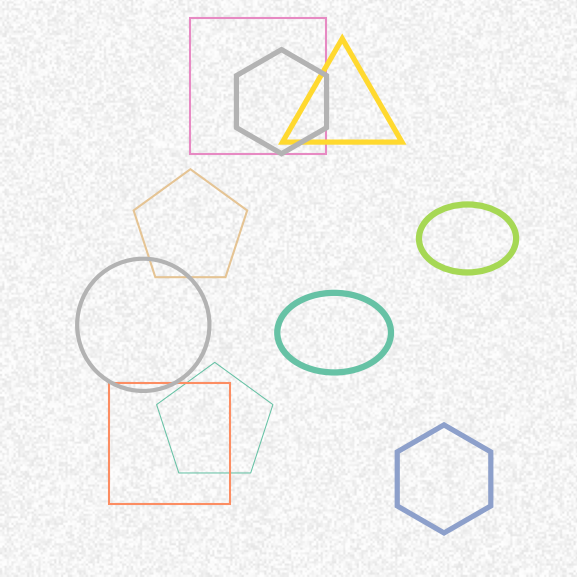[{"shape": "oval", "thickness": 3, "radius": 0.49, "center": [0.579, 0.423]}, {"shape": "pentagon", "thickness": 0.5, "radius": 0.53, "center": [0.372, 0.266]}, {"shape": "square", "thickness": 1, "radius": 0.52, "center": [0.294, 0.231]}, {"shape": "hexagon", "thickness": 2.5, "radius": 0.47, "center": [0.769, 0.17]}, {"shape": "square", "thickness": 1, "radius": 0.59, "center": [0.447, 0.85]}, {"shape": "oval", "thickness": 3, "radius": 0.42, "center": [0.81, 0.586]}, {"shape": "triangle", "thickness": 2.5, "radius": 0.6, "center": [0.593, 0.813]}, {"shape": "pentagon", "thickness": 1, "radius": 0.52, "center": [0.33, 0.603]}, {"shape": "circle", "thickness": 2, "radius": 0.57, "center": [0.248, 0.437]}, {"shape": "hexagon", "thickness": 2.5, "radius": 0.45, "center": [0.487, 0.823]}]